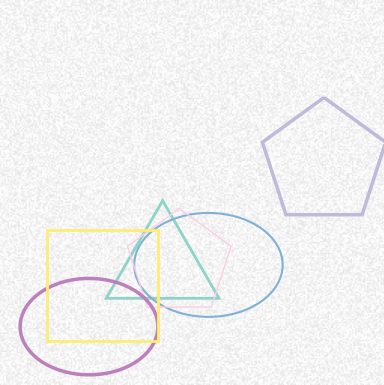[{"shape": "triangle", "thickness": 2, "radius": 0.85, "center": [0.422, 0.31]}, {"shape": "pentagon", "thickness": 2.5, "radius": 0.84, "center": [0.842, 0.578]}, {"shape": "oval", "thickness": 1.5, "radius": 0.96, "center": [0.541, 0.312]}, {"shape": "pentagon", "thickness": 1, "radius": 0.71, "center": [0.466, 0.317]}, {"shape": "oval", "thickness": 2.5, "radius": 0.89, "center": [0.231, 0.152]}, {"shape": "square", "thickness": 2, "radius": 0.72, "center": [0.266, 0.258]}]